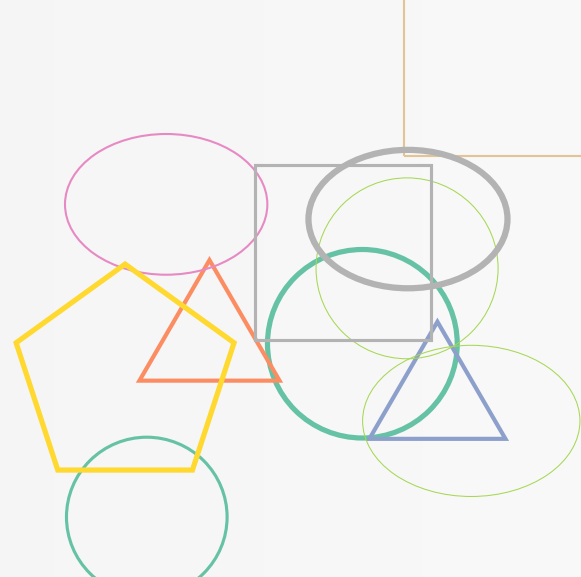[{"shape": "circle", "thickness": 2.5, "radius": 0.82, "center": [0.623, 0.404]}, {"shape": "circle", "thickness": 1.5, "radius": 0.69, "center": [0.253, 0.104]}, {"shape": "triangle", "thickness": 2, "radius": 0.7, "center": [0.36, 0.41]}, {"shape": "triangle", "thickness": 2, "radius": 0.68, "center": [0.753, 0.307]}, {"shape": "oval", "thickness": 1, "radius": 0.87, "center": [0.286, 0.645]}, {"shape": "circle", "thickness": 0.5, "radius": 0.78, "center": [0.7, 0.535]}, {"shape": "oval", "thickness": 0.5, "radius": 0.93, "center": [0.811, 0.27]}, {"shape": "pentagon", "thickness": 2.5, "radius": 0.99, "center": [0.215, 0.345]}, {"shape": "square", "thickness": 1, "radius": 0.8, "center": [0.854, 0.889]}, {"shape": "square", "thickness": 1.5, "radius": 0.76, "center": [0.59, 0.562]}, {"shape": "oval", "thickness": 3, "radius": 0.86, "center": [0.702, 0.62]}]